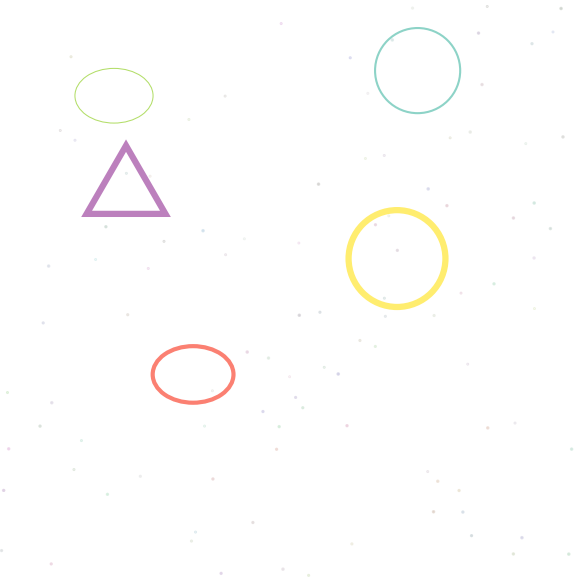[{"shape": "circle", "thickness": 1, "radius": 0.37, "center": [0.723, 0.877]}, {"shape": "oval", "thickness": 2, "radius": 0.35, "center": [0.334, 0.351]}, {"shape": "oval", "thickness": 0.5, "radius": 0.34, "center": [0.197, 0.833]}, {"shape": "triangle", "thickness": 3, "radius": 0.39, "center": [0.218, 0.668]}, {"shape": "circle", "thickness": 3, "radius": 0.42, "center": [0.687, 0.551]}]